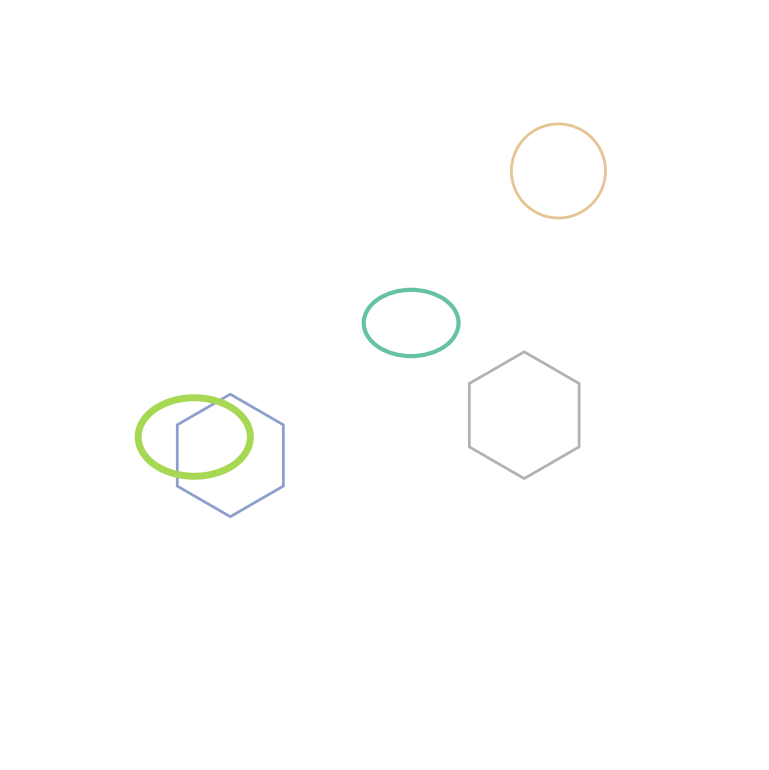[{"shape": "oval", "thickness": 1.5, "radius": 0.31, "center": [0.534, 0.581]}, {"shape": "hexagon", "thickness": 1, "radius": 0.4, "center": [0.299, 0.408]}, {"shape": "oval", "thickness": 2.5, "radius": 0.36, "center": [0.252, 0.432]}, {"shape": "circle", "thickness": 1, "radius": 0.31, "center": [0.725, 0.778]}, {"shape": "hexagon", "thickness": 1, "radius": 0.41, "center": [0.681, 0.461]}]